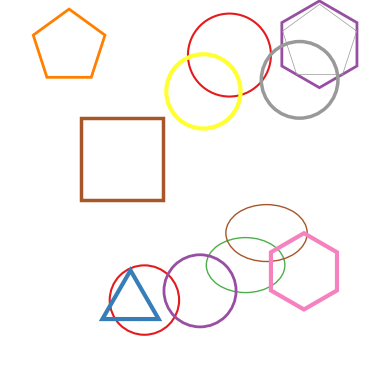[{"shape": "circle", "thickness": 1.5, "radius": 0.45, "center": [0.375, 0.221]}, {"shape": "circle", "thickness": 1.5, "radius": 0.54, "center": [0.596, 0.857]}, {"shape": "triangle", "thickness": 3, "radius": 0.42, "center": [0.339, 0.213]}, {"shape": "oval", "thickness": 1, "radius": 0.51, "center": [0.638, 0.311]}, {"shape": "circle", "thickness": 2, "radius": 0.47, "center": [0.52, 0.245]}, {"shape": "hexagon", "thickness": 2, "radius": 0.56, "center": [0.83, 0.885]}, {"shape": "pentagon", "thickness": 2, "radius": 0.49, "center": [0.18, 0.878]}, {"shape": "circle", "thickness": 3, "radius": 0.48, "center": [0.528, 0.763]}, {"shape": "oval", "thickness": 1, "radius": 0.53, "center": [0.692, 0.395]}, {"shape": "square", "thickness": 2.5, "radius": 0.53, "center": [0.317, 0.587]}, {"shape": "hexagon", "thickness": 3, "radius": 0.5, "center": [0.789, 0.295]}, {"shape": "circle", "thickness": 2.5, "radius": 0.5, "center": [0.778, 0.793]}, {"shape": "pentagon", "thickness": 0.5, "radius": 0.51, "center": [0.83, 0.888]}]